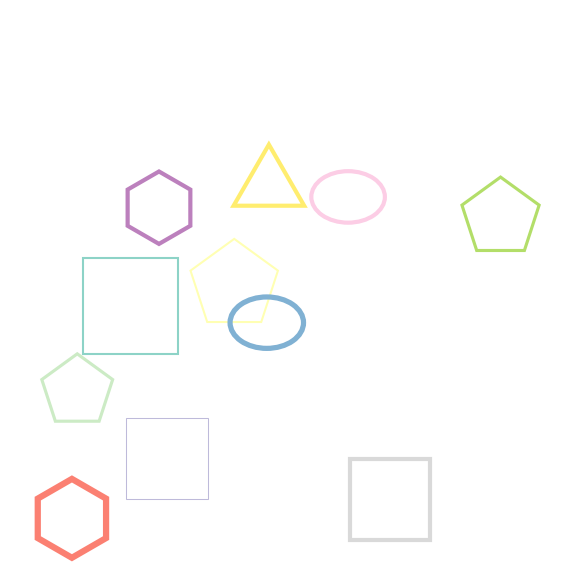[{"shape": "square", "thickness": 1, "radius": 0.42, "center": [0.226, 0.469]}, {"shape": "pentagon", "thickness": 1, "radius": 0.4, "center": [0.406, 0.506]}, {"shape": "square", "thickness": 0.5, "radius": 0.35, "center": [0.289, 0.205]}, {"shape": "hexagon", "thickness": 3, "radius": 0.34, "center": [0.125, 0.102]}, {"shape": "oval", "thickness": 2.5, "radius": 0.32, "center": [0.462, 0.44]}, {"shape": "pentagon", "thickness": 1.5, "radius": 0.35, "center": [0.867, 0.622]}, {"shape": "oval", "thickness": 2, "radius": 0.32, "center": [0.603, 0.658]}, {"shape": "square", "thickness": 2, "radius": 0.35, "center": [0.675, 0.135]}, {"shape": "hexagon", "thickness": 2, "radius": 0.31, "center": [0.275, 0.639]}, {"shape": "pentagon", "thickness": 1.5, "radius": 0.32, "center": [0.134, 0.322]}, {"shape": "triangle", "thickness": 2, "radius": 0.35, "center": [0.466, 0.678]}]